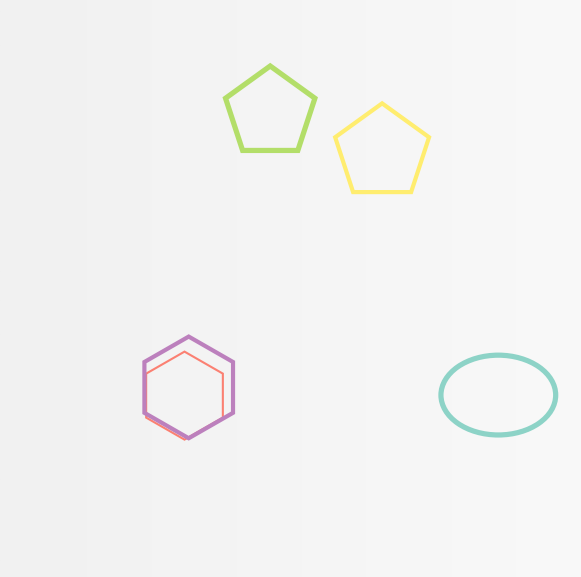[{"shape": "oval", "thickness": 2.5, "radius": 0.49, "center": [0.857, 0.315]}, {"shape": "hexagon", "thickness": 1, "radius": 0.38, "center": [0.317, 0.314]}, {"shape": "pentagon", "thickness": 2.5, "radius": 0.4, "center": [0.465, 0.804]}, {"shape": "hexagon", "thickness": 2, "radius": 0.44, "center": [0.325, 0.328]}, {"shape": "pentagon", "thickness": 2, "radius": 0.42, "center": [0.657, 0.735]}]